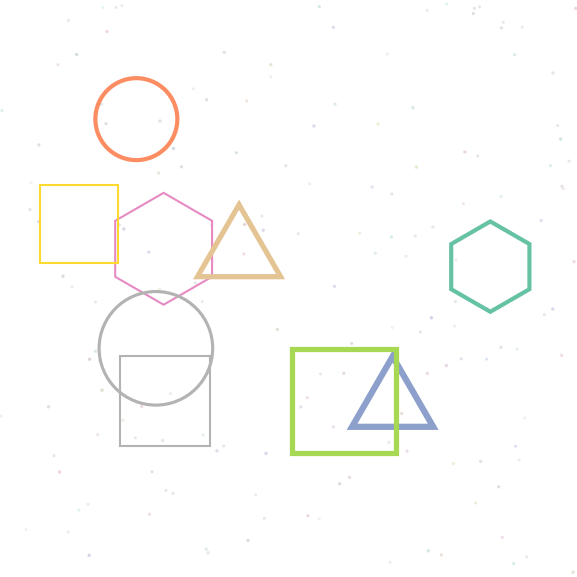[{"shape": "hexagon", "thickness": 2, "radius": 0.39, "center": [0.849, 0.537]}, {"shape": "circle", "thickness": 2, "radius": 0.35, "center": [0.236, 0.793]}, {"shape": "triangle", "thickness": 3, "radius": 0.41, "center": [0.68, 0.301]}, {"shape": "hexagon", "thickness": 1, "radius": 0.48, "center": [0.283, 0.568]}, {"shape": "square", "thickness": 2.5, "radius": 0.45, "center": [0.596, 0.305]}, {"shape": "square", "thickness": 1, "radius": 0.34, "center": [0.136, 0.611]}, {"shape": "triangle", "thickness": 2.5, "radius": 0.42, "center": [0.414, 0.562]}, {"shape": "circle", "thickness": 1.5, "radius": 0.49, "center": [0.27, 0.396]}, {"shape": "square", "thickness": 1, "radius": 0.39, "center": [0.286, 0.305]}]